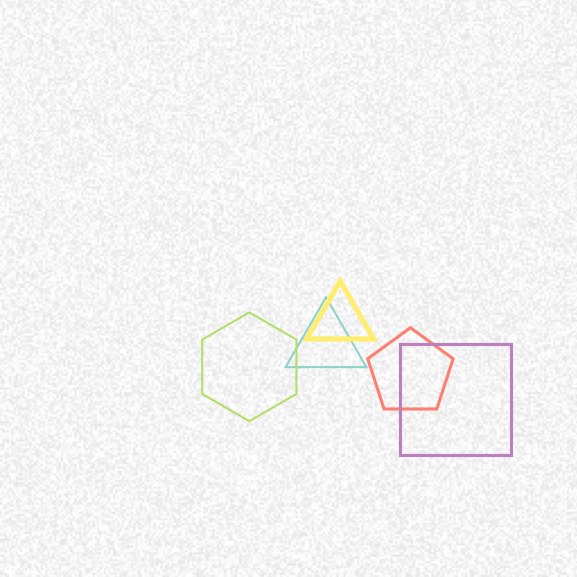[{"shape": "triangle", "thickness": 1, "radius": 0.4, "center": [0.565, 0.404]}, {"shape": "pentagon", "thickness": 1.5, "radius": 0.39, "center": [0.711, 0.354]}, {"shape": "hexagon", "thickness": 1, "radius": 0.47, "center": [0.432, 0.364]}, {"shape": "square", "thickness": 1.5, "radius": 0.48, "center": [0.788, 0.308]}, {"shape": "triangle", "thickness": 2.5, "radius": 0.33, "center": [0.589, 0.446]}]